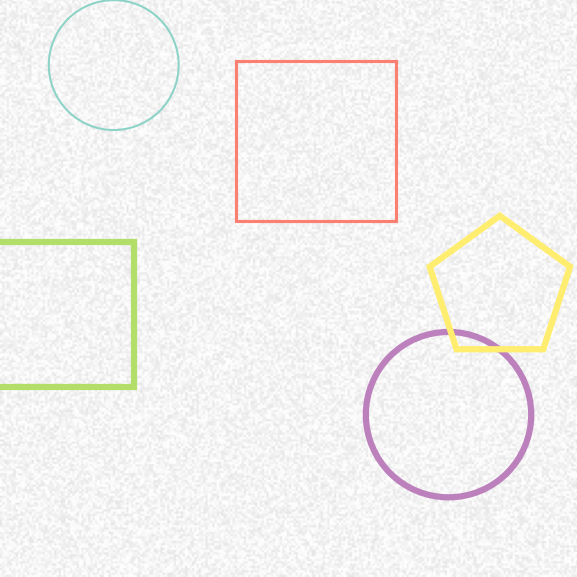[{"shape": "circle", "thickness": 1, "radius": 0.56, "center": [0.197, 0.886]}, {"shape": "square", "thickness": 1.5, "radius": 0.69, "center": [0.548, 0.756]}, {"shape": "square", "thickness": 3, "radius": 0.63, "center": [0.106, 0.455]}, {"shape": "circle", "thickness": 3, "radius": 0.72, "center": [0.777, 0.281]}, {"shape": "pentagon", "thickness": 3, "radius": 0.64, "center": [0.866, 0.498]}]